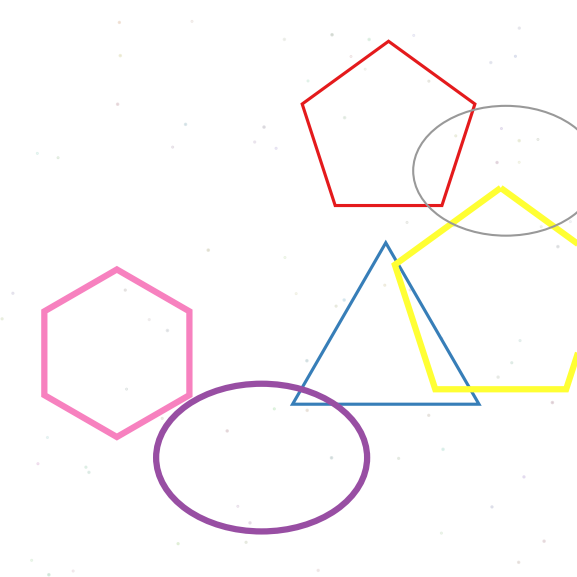[{"shape": "pentagon", "thickness": 1.5, "radius": 0.79, "center": [0.673, 0.77]}, {"shape": "triangle", "thickness": 1.5, "radius": 0.93, "center": [0.668, 0.392]}, {"shape": "oval", "thickness": 3, "radius": 0.91, "center": [0.453, 0.207]}, {"shape": "pentagon", "thickness": 3, "radius": 0.96, "center": [0.867, 0.481]}, {"shape": "hexagon", "thickness": 3, "radius": 0.73, "center": [0.202, 0.387]}, {"shape": "oval", "thickness": 1, "radius": 0.8, "center": [0.876, 0.703]}]